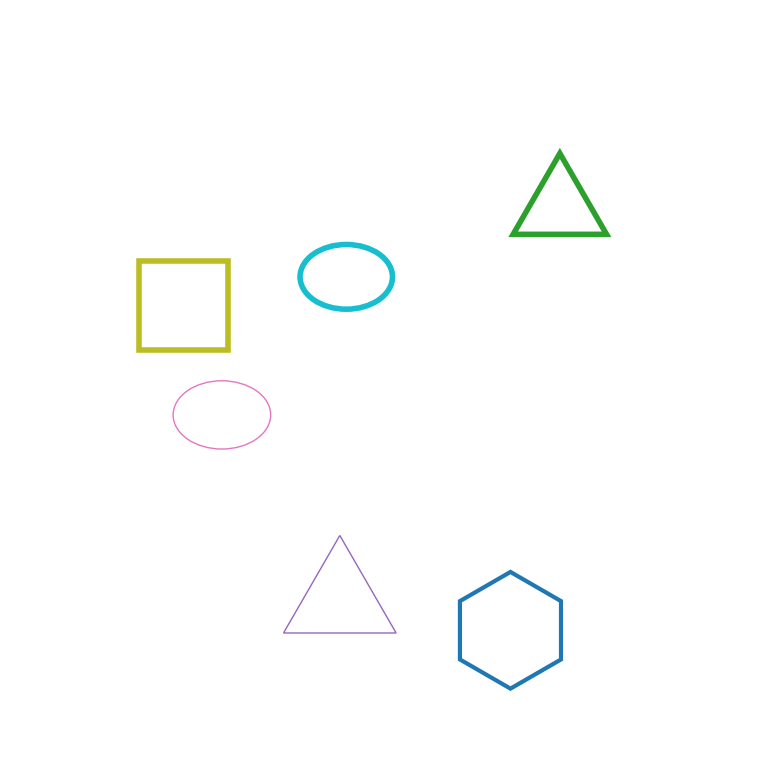[{"shape": "hexagon", "thickness": 1.5, "radius": 0.38, "center": [0.663, 0.181]}, {"shape": "triangle", "thickness": 2, "radius": 0.35, "center": [0.727, 0.731]}, {"shape": "triangle", "thickness": 0.5, "radius": 0.42, "center": [0.441, 0.22]}, {"shape": "oval", "thickness": 0.5, "radius": 0.32, "center": [0.288, 0.461]}, {"shape": "square", "thickness": 2, "radius": 0.29, "center": [0.238, 0.603]}, {"shape": "oval", "thickness": 2, "radius": 0.3, "center": [0.45, 0.64]}]